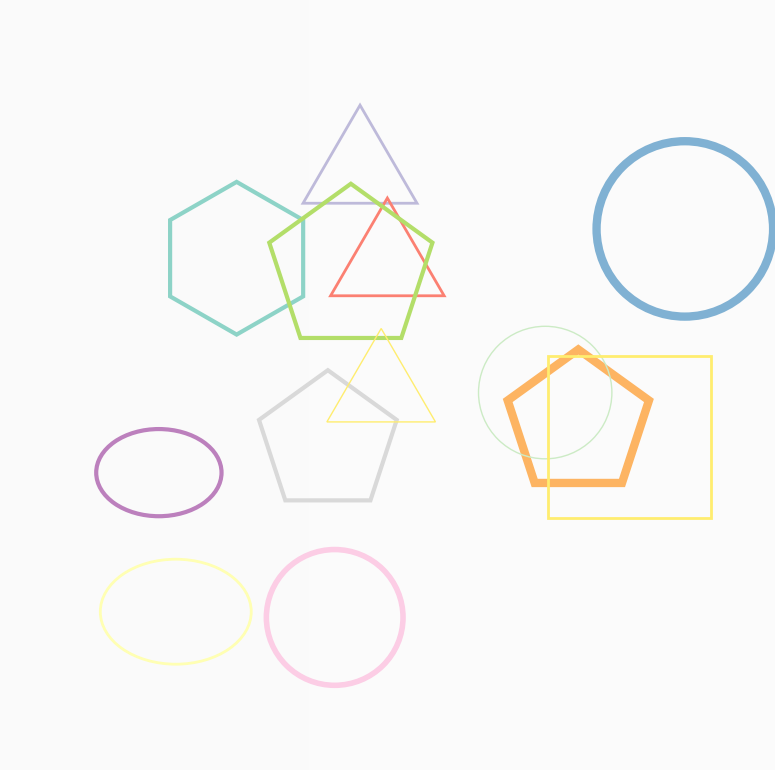[{"shape": "hexagon", "thickness": 1.5, "radius": 0.5, "center": [0.305, 0.665]}, {"shape": "oval", "thickness": 1, "radius": 0.49, "center": [0.227, 0.206]}, {"shape": "triangle", "thickness": 1, "radius": 0.42, "center": [0.465, 0.779]}, {"shape": "triangle", "thickness": 1, "radius": 0.42, "center": [0.5, 0.658]}, {"shape": "circle", "thickness": 3, "radius": 0.57, "center": [0.884, 0.703]}, {"shape": "pentagon", "thickness": 3, "radius": 0.48, "center": [0.746, 0.45]}, {"shape": "pentagon", "thickness": 1.5, "radius": 0.55, "center": [0.453, 0.651]}, {"shape": "circle", "thickness": 2, "radius": 0.44, "center": [0.432, 0.198]}, {"shape": "pentagon", "thickness": 1.5, "radius": 0.47, "center": [0.423, 0.426]}, {"shape": "oval", "thickness": 1.5, "radius": 0.4, "center": [0.205, 0.386]}, {"shape": "circle", "thickness": 0.5, "radius": 0.43, "center": [0.703, 0.49]}, {"shape": "square", "thickness": 1, "radius": 0.53, "center": [0.813, 0.433]}, {"shape": "triangle", "thickness": 0.5, "radius": 0.4, "center": [0.492, 0.492]}]